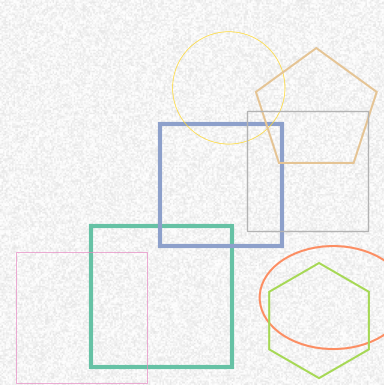[{"shape": "square", "thickness": 3, "radius": 0.91, "center": [0.419, 0.229]}, {"shape": "oval", "thickness": 1.5, "radius": 0.96, "center": [0.866, 0.227]}, {"shape": "square", "thickness": 3, "radius": 0.79, "center": [0.573, 0.519]}, {"shape": "square", "thickness": 0.5, "radius": 0.85, "center": [0.211, 0.175]}, {"shape": "hexagon", "thickness": 1.5, "radius": 0.75, "center": [0.829, 0.167]}, {"shape": "circle", "thickness": 0.5, "radius": 0.73, "center": [0.594, 0.772]}, {"shape": "pentagon", "thickness": 1.5, "radius": 0.82, "center": [0.822, 0.71]}, {"shape": "square", "thickness": 1, "radius": 0.78, "center": [0.799, 0.556]}]